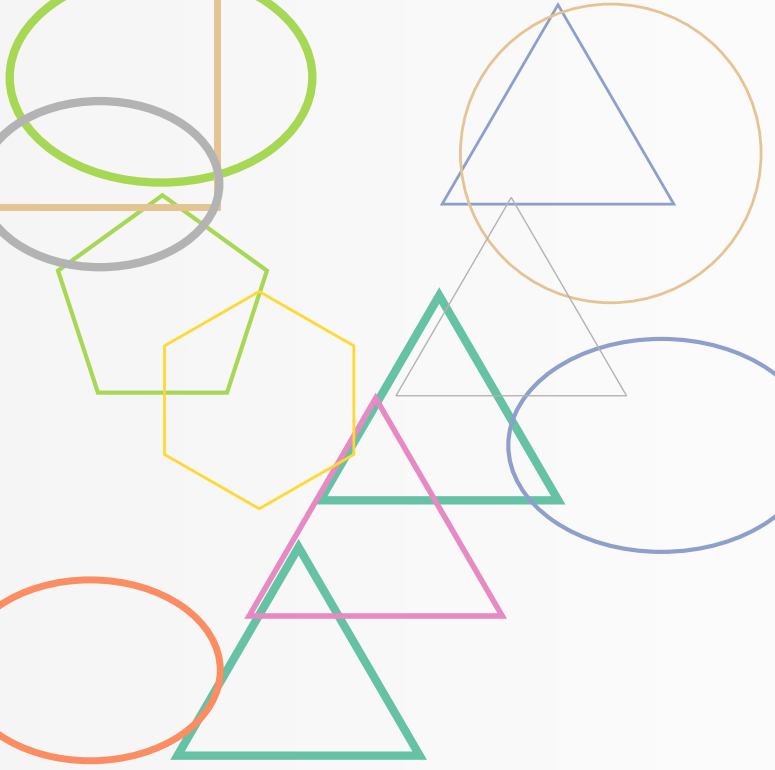[{"shape": "triangle", "thickness": 3, "radius": 0.89, "center": [0.567, 0.439]}, {"shape": "triangle", "thickness": 3, "radius": 0.9, "center": [0.385, 0.109]}, {"shape": "oval", "thickness": 2.5, "radius": 0.84, "center": [0.116, 0.129]}, {"shape": "oval", "thickness": 1.5, "radius": 0.99, "center": [0.853, 0.422]}, {"shape": "triangle", "thickness": 1, "radius": 0.86, "center": [0.72, 0.821]}, {"shape": "triangle", "thickness": 2, "radius": 0.94, "center": [0.485, 0.294]}, {"shape": "oval", "thickness": 3, "radius": 0.98, "center": [0.208, 0.9]}, {"shape": "pentagon", "thickness": 1.5, "radius": 0.71, "center": [0.21, 0.605]}, {"shape": "hexagon", "thickness": 1, "radius": 0.71, "center": [0.334, 0.48]}, {"shape": "circle", "thickness": 1, "radius": 0.97, "center": [0.788, 0.801]}, {"shape": "square", "thickness": 2.5, "radius": 0.75, "center": [0.129, 0.881]}, {"shape": "oval", "thickness": 3, "radius": 0.77, "center": [0.129, 0.761]}, {"shape": "triangle", "thickness": 0.5, "radius": 0.86, "center": [0.66, 0.572]}]